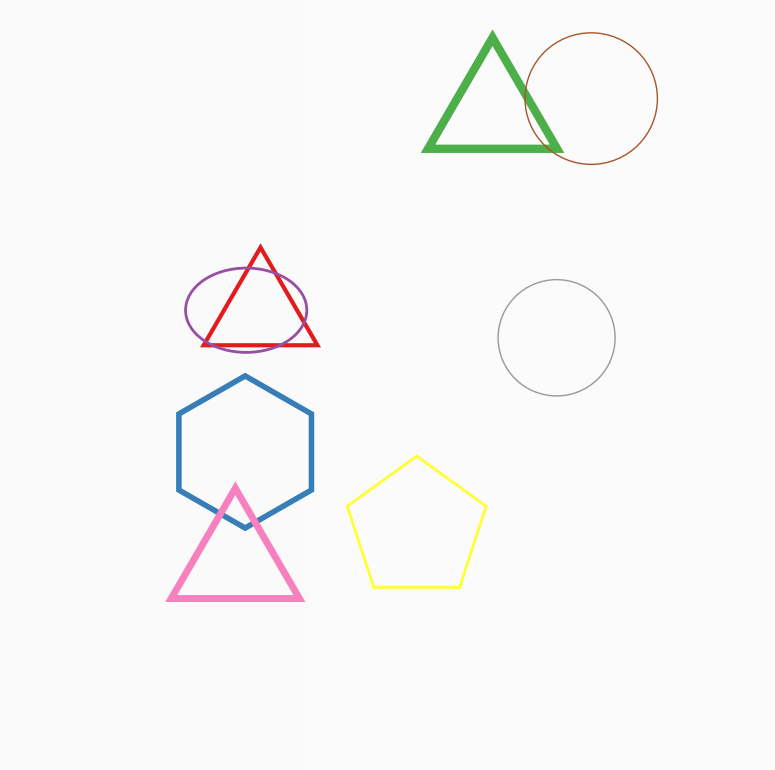[{"shape": "triangle", "thickness": 1.5, "radius": 0.42, "center": [0.336, 0.594]}, {"shape": "hexagon", "thickness": 2, "radius": 0.49, "center": [0.316, 0.413]}, {"shape": "triangle", "thickness": 3, "radius": 0.48, "center": [0.636, 0.855]}, {"shape": "oval", "thickness": 1, "radius": 0.39, "center": [0.318, 0.597]}, {"shape": "pentagon", "thickness": 1, "radius": 0.47, "center": [0.538, 0.313]}, {"shape": "circle", "thickness": 0.5, "radius": 0.43, "center": [0.763, 0.872]}, {"shape": "triangle", "thickness": 2.5, "radius": 0.48, "center": [0.304, 0.27]}, {"shape": "circle", "thickness": 0.5, "radius": 0.38, "center": [0.718, 0.561]}]